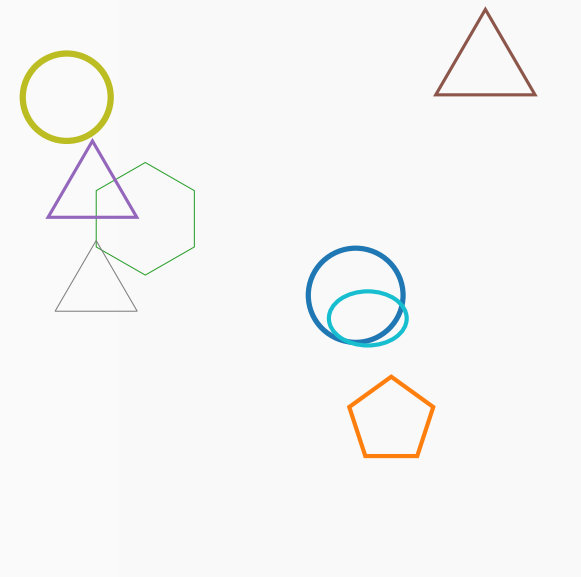[{"shape": "circle", "thickness": 2.5, "radius": 0.41, "center": [0.612, 0.488]}, {"shape": "pentagon", "thickness": 2, "radius": 0.38, "center": [0.673, 0.271]}, {"shape": "hexagon", "thickness": 0.5, "radius": 0.49, "center": [0.25, 0.62]}, {"shape": "triangle", "thickness": 1.5, "radius": 0.44, "center": [0.159, 0.667]}, {"shape": "triangle", "thickness": 1.5, "radius": 0.49, "center": [0.835, 0.884]}, {"shape": "triangle", "thickness": 0.5, "radius": 0.41, "center": [0.165, 0.501]}, {"shape": "circle", "thickness": 3, "radius": 0.38, "center": [0.115, 0.831]}, {"shape": "oval", "thickness": 2, "radius": 0.33, "center": [0.633, 0.448]}]